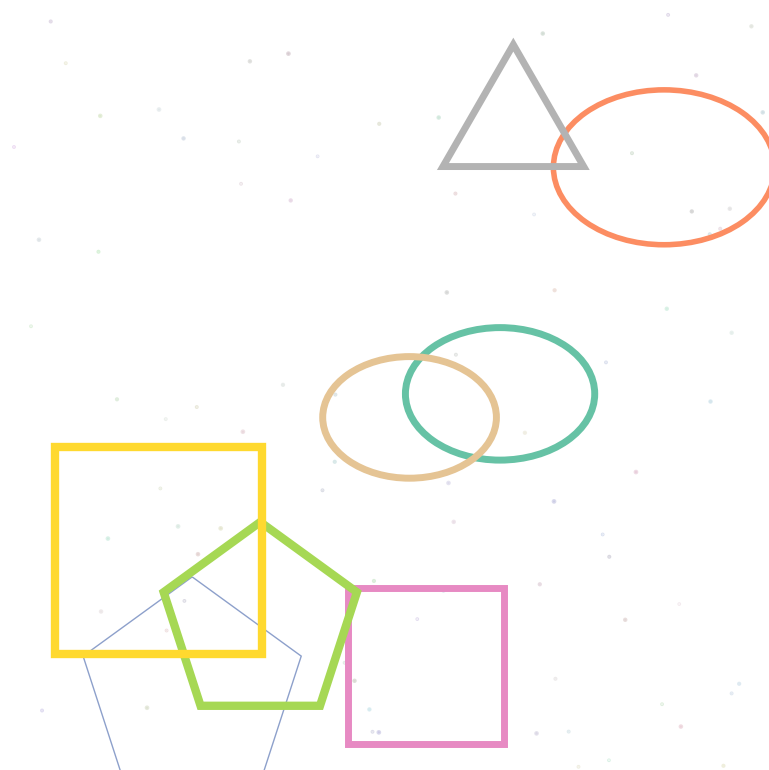[{"shape": "oval", "thickness": 2.5, "radius": 0.61, "center": [0.649, 0.488]}, {"shape": "oval", "thickness": 2, "radius": 0.72, "center": [0.862, 0.783]}, {"shape": "pentagon", "thickness": 0.5, "radius": 0.74, "center": [0.25, 0.102]}, {"shape": "square", "thickness": 2.5, "radius": 0.51, "center": [0.553, 0.135]}, {"shape": "pentagon", "thickness": 3, "radius": 0.66, "center": [0.338, 0.19]}, {"shape": "square", "thickness": 3, "radius": 0.67, "center": [0.206, 0.285]}, {"shape": "oval", "thickness": 2.5, "radius": 0.56, "center": [0.532, 0.458]}, {"shape": "triangle", "thickness": 2.5, "radius": 0.53, "center": [0.667, 0.836]}]